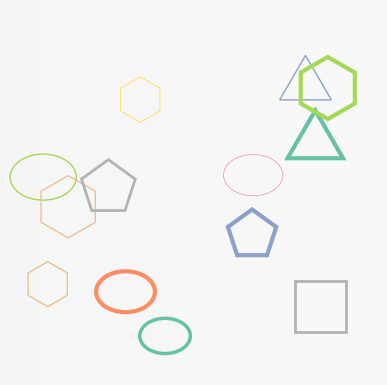[{"shape": "triangle", "thickness": 3, "radius": 0.41, "center": [0.814, 0.63]}, {"shape": "oval", "thickness": 2.5, "radius": 0.33, "center": [0.426, 0.127]}, {"shape": "oval", "thickness": 3, "radius": 0.38, "center": [0.324, 0.242]}, {"shape": "pentagon", "thickness": 3, "radius": 0.33, "center": [0.65, 0.39]}, {"shape": "triangle", "thickness": 1, "radius": 0.38, "center": [0.788, 0.779]}, {"shape": "oval", "thickness": 0.5, "radius": 0.38, "center": [0.653, 0.545]}, {"shape": "hexagon", "thickness": 3, "radius": 0.4, "center": [0.846, 0.771]}, {"shape": "oval", "thickness": 1, "radius": 0.43, "center": [0.111, 0.54]}, {"shape": "hexagon", "thickness": 0.5, "radius": 0.29, "center": [0.362, 0.741]}, {"shape": "hexagon", "thickness": 1, "radius": 0.4, "center": [0.176, 0.463]}, {"shape": "hexagon", "thickness": 1, "radius": 0.29, "center": [0.123, 0.262]}, {"shape": "square", "thickness": 2, "radius": 0.33, "center": [0.828, 0.204]}, {"shape": "pentagon", "thickness": 2, "radius": 0.37, "center": [0.28, 0.512]}]